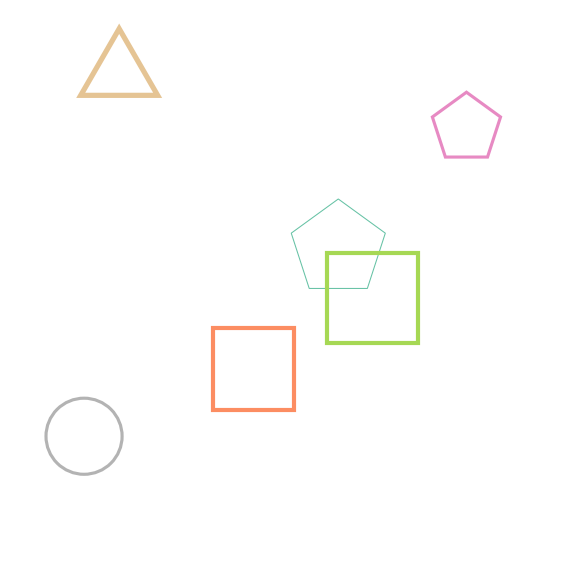[{"shape": "pentagon", "thickness": 0.5, "radius": 0.43, "center": [0.586, 0.569]}, {"shape": "square", "thickness": 2, "radius": 0.35, "center": [0.439, 0.36]}, {"shape": "pentagon", "thickness": 1.5, "radius": 0.31, "center": [0.808, 0.777]}, {"shape": "square", "thickness": 2, "radius": 0.39, "center": [0.645, 0.483]}, {"shape": "triangle", "thickness": 2.5, "radius": 0.38, "center": [0.206, 0.872]}, {"shape": "circle", "thickness": 1.5, "radius": 0.33, "center": [0.146, 0.244]}]